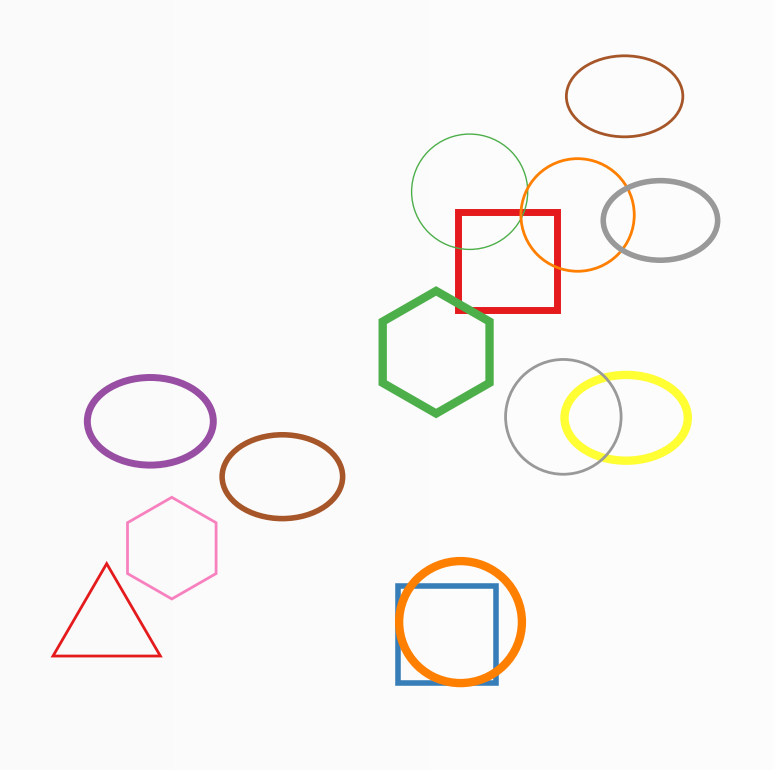[{"shape": "square", "thickness": 2.5, "radius": 0.32, "center": [0.655, 0.661]}, {"shape": "triangle", "thickness": 1, "radius": 0.4, "center": [0.138, 0.188]}, {"shape": "square", "thickness": 2, "radius": 0.31, "center": [0.577, 0.176]}, {"shape": "hexagon", "thickness": 3, "radius": 0.4, "center": [0.563, 0.543]}, {"shape": "circle", "thickness": 0.5, "radius": 0.37, "center": [0.606, 0.751]}, {"shape": "oval", "thickness": 2.5, "radius": 0.41, "center": [0.194, 0.453]}, {"shape": "circle", "thickness": 3, "radius": 0.4, "center": [0.594, 0.192]}, {"shape": "circle", "thickness": 1, "radius": 0.37, "center": [0.745, 0.721]}, {"shape": "oval", "thickness": 3, "radius": 0.4, "center": [0.808, 0.457]}, {"shape": "oval", "thickness": 2, "radius": 0.39, "center": [0.364, 0.381]}, {"shape": "oval", "thickness": 1, "radius": 0.38, "center": [0.806, 0.875]}, {"shape": "hexagon", "thickness": 1, "radius": 0.33, "center": [0.222, 0.288]}, {"shape": "oval", "thickness": 2, "radius": 0.37, "center": [0.852, 0.714]}, {"shape": "circle", "thickness": 1, "radius": 0.37, "center": [0.727, 0.459]}]